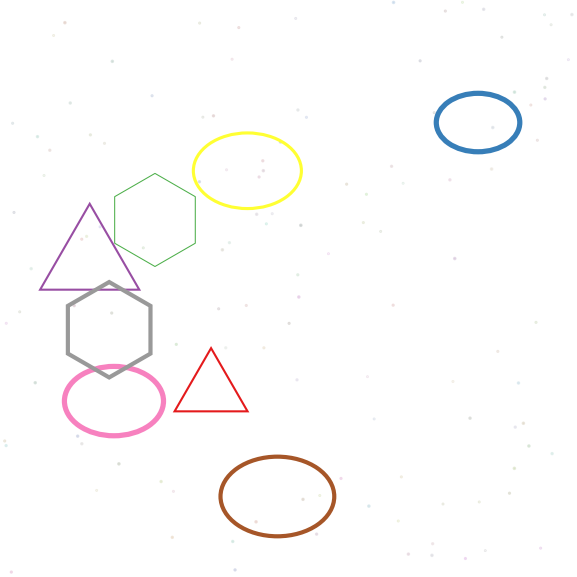[{"shape": "triangle", "thickness": 1, "radius": 0.36, "center": [0.365, 0.323]}, {"shape": "oval", "thickness": 2.5, "radius": 0.36, "center": [0.828, 0.787]}, {"shape": "hexagon", "thickness": 0.5, "radius": 0.4, "center": [0.268, 0.618]}, {"shape": "triangle", "thickness": 1, "radius": 0.5, "center": [0.155, 0.547]}, {"shape": "oval", "thickness": 1.5, "radius": 0.47, "center": [0.428, 0.703]}, {"shape": "oval", "thickness": 2, "radius": 0.49, "center": [0.48, 0.139]}, {"shape": "oval", "thickness": 2.5, "radius": 0.43, "center": [0.197, 0.305]}, {"shape": "hexagon", "thickness": 2, "radius": 0.41, "center": [0.189, 0.428]}]